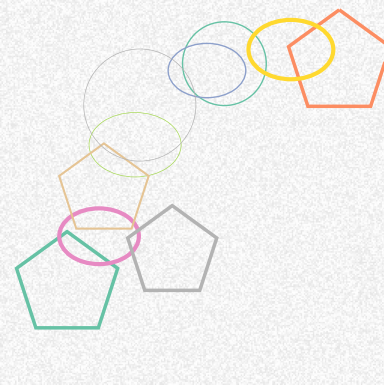[{"shape": "circle", "thickness": 1, "radius": 0.54, "center": [0.583, 0.835]}, {"shape": "pentagon", "thickness": 2.5, "radius": 0.69, "center": [0.174, 0.26]}, {"shape": "pentagon", "thickness": 2.5, "radius": 0.69, "center": [0.881, 0.836]}, {"shape": "oval", "thickness": 1, "radius": 0.5, "center": [0.538, 0.817]}, {"shape": "oval", "thickness": 3, "radius": 0.52, "center": [0.257, 0.386]}, {"shape": "oval", "thickness": 0.5, "radius": 0.6, "center": [0.351, 0.624]}, {"shape": "oval", "thickness": 3, "radius": 0.55, "center": [0.756, 0.871]}, {"shape": "pentagon", "thickness": 1.5, "radius": 0.61, "center": [0.27, 0.505]}, {"shape": "pentagon", "thickness": 2.5, "radius": 0.61, "center": [0.447, 0.344]}, {"shape": "circle", "thickness": 0.5, "radius": 0.73, "center": [0.363, 0.727]}]